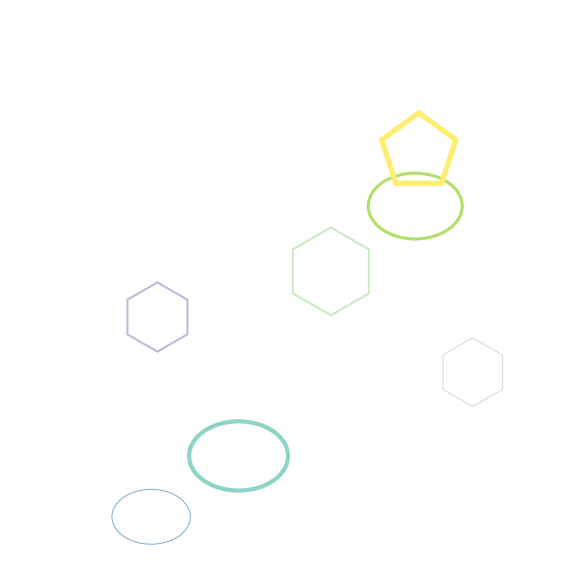[{"shape": "oval", "thickness": 2, "radius": 0.43, "center": [0.413, 0.21]}, {"shape": "hexagon", "thickness": 1, "radius": 0.3, "center": [0.273, 0.45]}, {"shape": "oval", "thickness": 0.5, "radius": 0.34, "center": [0.262, 0.104]}, {"shape": "oval", "thickness": 1.5, "radius": 0.41, "center": [0.719, 0.642]}, {"shape": "hexagon", "thickness": 0.5, "radius": 0.3, "center": [0.819, 0.355]}, {"shape": "hexagon", "thickness": 1, "radius": 0.38, "center": [0.573, 0.529]}, {"shape": "pentagon", "thickness": 2.5, "radius": 0.34, "center": [0.725, 0.736]}]